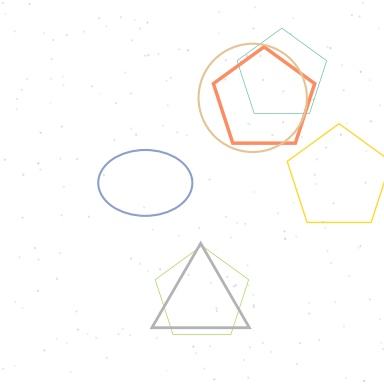[{"shape": "pentagon", "thickness": 0.5, "radius": 0.61, "center": [0.732, 0.804]}, {"shape": "pentagon", "thickness": 2.5, "radius": 0.69, "center": [0.686, 0.74]}, {"shape": "oval", "thickness": 1.5, "radius": 0.61, "center": [0.377, 0.525]}, {"shape": "pentagon", "thickness": 0.5, "radius": 0.64, "center": [0.525, 0.234]}, {"shape": "pentagon", "thickness": 1, "radius": 0.71, "center": [0.881, 0.537]}, {"shape": "circle", "thickness": 1.5, "radius": 0.7, "center": [0.656, 0.746]}, {"shape": "triangle", "thickness": 2, "radius": 0.73, "center": [0.521, 0.222]}]